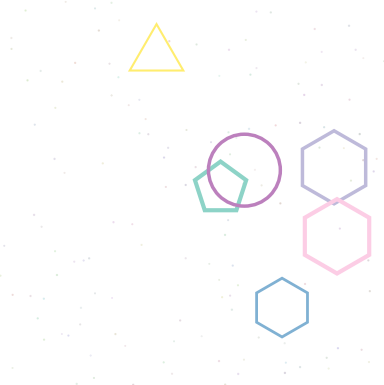[{"shape": "pentagon", "thickness": 3, "radius": 0.35, "center": [0.573, 0.51]}, {"shape": "hexagon", "thickness": 2.5, "radius": 0.47, "center": [0.868, 0.565]}, {"shape": "hexagon", "thickness": 2, "radius": 0.38, "center": [0.733, 0.201]}, {"shape": "hexagon", "thickness": 3, "radius": 0.48, "center": [0.875, 0.386]}, {"shape": "circle", "thickness": 2.5, "radius": 0.47, "center": [0.635, 0.558]}, {"shape": "triangle", "thickness": 1.5, "radius": 0.4, "center": [0.407, 0.857]}]